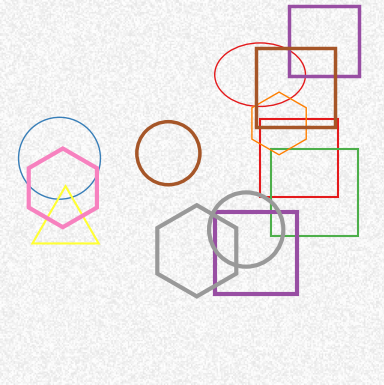[{"shape": "oval", "thickness": 1, "radius": 0.59, "center": [0.676, 0.806]}, {"shape": "square", "thickness": 1.5, "radius": 0.51, "center": [0.777, 0.59]}, {"shape": "circle", "thickness": 1, "radius": 0.53, "center": [0.155, 0.589]}, {"shape": "square", "thickness": 1.5, "radius": 0.56, "center": [0.817, 0.5]}, {"shape": "square", "thickness": 2.5, "radius": 0.45, "center": [0.842, 0.894]}, {"shape": "square", "thickness": 3, "radius": 0.53, "center": [0.665, 0.343]}, {"shape": "hexagon", "thickness": 1, "radius": 0.41, "center": [0.725, 0.679]}, {"shape": "triangle", "thickness": 1.5, "radius": 0.5, "center": [0.17, 0.417]}, {"shape": "square", "thickness": 2.5, "radius": 0.51, "center": [0.767, 0.773]}, {"shape": "circle", "thickness": 2.5, "radius": 0.41, "center": [0.437, 0.602]}, {"shape": "hexagon", "thickness": 3, "radius": 0.51, "center": [0.163, 0.512]}, {"shape": "hexagon", "thickness": 3, "radius": 0.59, "center": [0.511, 0.349]}, {"shape": "circle", "thickness": 3, "radius": 0.48, "center": [0.64, 0.404]}]